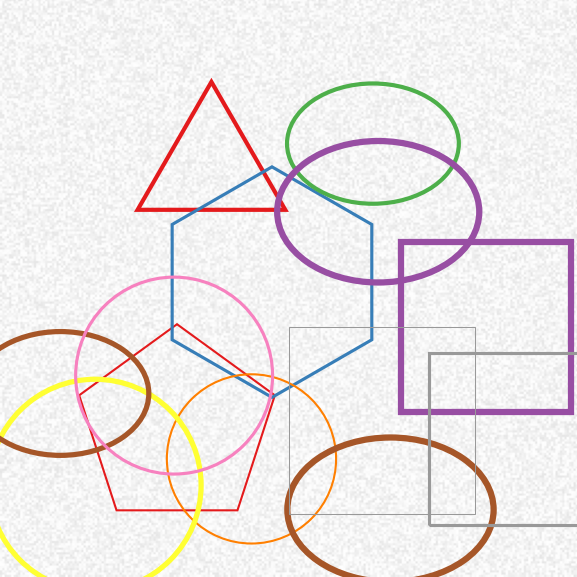[{"shape": "triangle", "thickness": 2, "radius": 0.74, "center": [0.366, 0.71]}, {"shape": "pentagon", "thickness": 1, "radius": 0.89, "center": [0.307, 0.26]}, {"shape": "hexagon", "thickness": 1.5, "radius": 1.0, "center": [0.471, 0.511]}, {"shape": "oval", "thickness": 2, "radius": 0.74, "center": [0.646, 0.75]}, {"shape": "oval", "thickness": 3, "radius": 0.87, "center": [0.655, 0.632]}, {"shape": "square", "thickness": 3, "radius": 0.74, "center": [0.841, 0.432]}, {"shape": "circle", "thickness": 1, "radius": 0.73, "center": [0.435, 0.205]}, {"shape": "circle", "thickness": 2.5, "radius": 0.92, "center": [0.165, 0.159]}, {"shape": "oval", "thickness": 3, "radius": 0.89, "center": [0.676, 0.117]}, {"shape": "oval", "thickness": 2.5, "radius": 0.77, "center": [0.105, 0.318]}, {"shape": "circle", "thickness": 1.5, "radius": 0.85, "center": [0.302, 0.349]}, {"shape": "square", "thickness": 0.5, "radius": 0.81, "center": [0.662, 0.271]}, {"shape": "square", "thickness": 1.5, "radius": 0.74, "center": [0.891, 0.24]}]